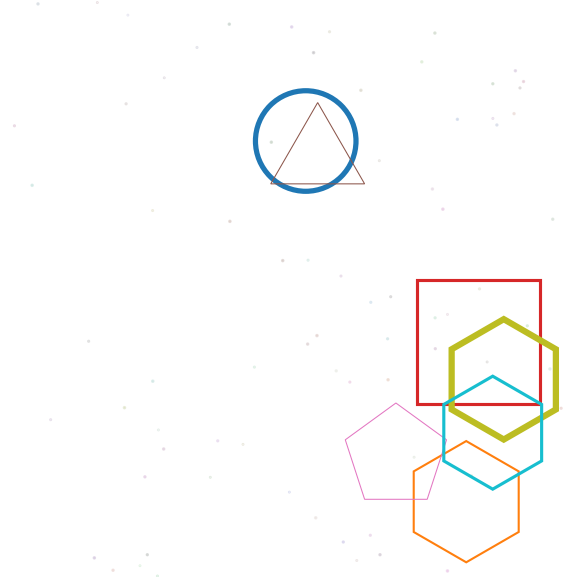[{"shape": "circle", "thickness": 2.5, "radius": 0.44, "center": [0.529, 0.755]}, {"shape": "hexagon", "thickness": 1, "radius": 0.52, "center": [0.807, 0.13]}, {"shape": "square", "thickness": 1.5, "radius": 0.54, "center": [0.829, 0.407]}, {"shape": "triangle", "thickness": 0.5, "radius": 0.47, "center": [0.55, 0.728]}, {"shape": "pentagon", "thickness": 0.5, "radius": 0.46, "center": [0.686, 0.209]}, {"shape": "hexagon", "thickness": 3, "radius": 0.52, "center": [0.872, 0.342]}, {"shape": "hexagon", "thickness": 1.5, "radius": 0.49, "center": [0.853, 0.25]}]